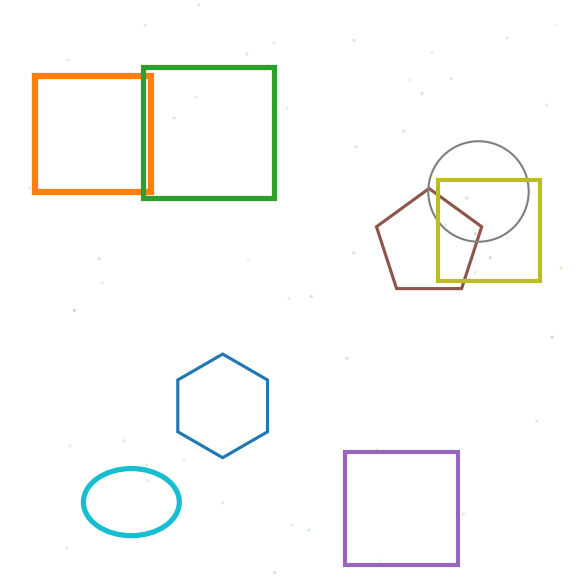[{"shape": "hexagon", "thickness": 1.5, "radius": 0.45, "center": [0.386, 0.296]}, {"shape": "square", "thickness": 3, "radius": 0.5, "center": [0.161, 0.767]}, {"shape": "square", "thickness": 2.5, "radius": 0.57, "center": [0.362, 0.769]}, {"shape": "square", "thickness": 2, "radius": 0.49, "center": [0.695, 0.118]}, {"shape": "pentagon", "thickness": 1.5, "radius": 0.48, "center": [0.743, 0.577]}, {"shape": "circle", "thickness": 1, "radius": 0.43, "center": [0.829, 0.668]}, {"shape": "square", "thickness": 2, "radius": 0.44, "center": [0.847, 0.6]}, {"shape": "oval", "thickness": 2.5, "radius": 0.42, "center": [0.227, 0.13]}]